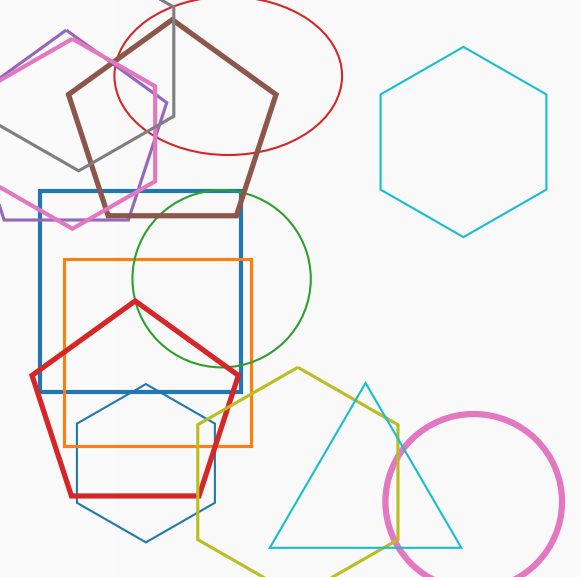[{"shape": "square", "thickness": 2, "radius": 0.87, "center": [0.242, 0.494]}, {"shape": "hexagon", "thickness": 1, "radius": 0.69, "center": [0.251, 0.197]}, {"shape": "square", "thickness": 1.5, "radius": 0.81, "center": [0.271, 0.389]}, {"shape": "circle", "thickness": 1, "radius": 0.77, "center": [0.381, 0.516]}, {"shape": "oval", "thickness": 1, "radius": 0.98, "center": [0.393, 0.868]}, {"shape": "pentagon", "thickness": 2.5, "radius": 0.93, "center": [0.233, 0.291]}, {"shape": "pentagon", "thickness": 1.5, "radius": 0.91, "center": [0.114, 0.765]}, {"shape": "pentagon", "thickness": 2.5, "radius": 0.94, "center": [0.296, 0.777]}, {"shape": "hexagon", "thickness": 2, "radius": 0.82, "center": [0.125, 0.767]}, {"shape": "circle", "thickness": 3, "radius": 0.76, "center": [0.815, 0.13]}, {"shape": "hexagon", "thickness": 1.5, "radius": 0.94, "center": [0.135, 0.892]}, {"shape": "hexagon", "thickness": 1.5, "radius": 0.99, "center": [0.512, 0.164]}, {"shape": "hexagon", "thickness": 1, "radius": 0.82, "center": [0.797, 0.753]}, {"shape": "triangle", "thickness": 1, "radius": 0.95, "center": [0.629, 0.146]}]